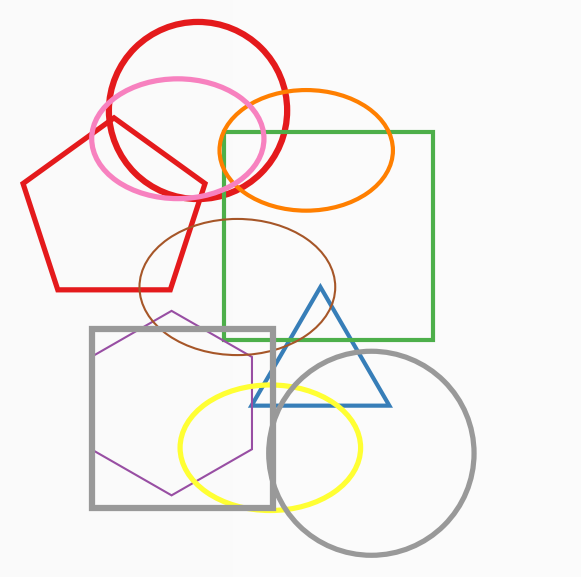[{"shape": "pentagon", "thickness": 2.5, "radius": 0.82, "center": [0.196, 0.63]}, {"shape": "circle", "thickness": 3, "radius": 0.77, "center": [0.341, 0.808]}, {"shape": "triangle", "thickness": 2, "radius": 0.68, "center": [0.551, 0.365]}, {"shape": "square", "thickness": 2, "radius": 0.9, "center": [0.565, 0.59]}, {"shape": "hexagon", "thickness": 1, "radius": 0.8, "center": [0.295, 0.301]}, {"shape": "oval", "thickness": 2, "radius": 0.75, "center": [0.527, 0.739]}, {"shape": "oval", "thickness": 2.5, "radius": 0.78, "center": [0.465, 0.224]}, {"shape": "oval", "thickness": 1, "radius": 0.84, "center": [0.408, 0.502]}, {"shape": "oval", "thickness": 2.5, "radius": 0.74, "center": [0.306, 0.759]}, {"shape": "circle", "thickness": 2.5, "radius": 0.88, "center": [0.639, 0.214]}, {"shape": "square", "thickness": 3, "radius": 0.78, "center": [0.314, 0.274]}]